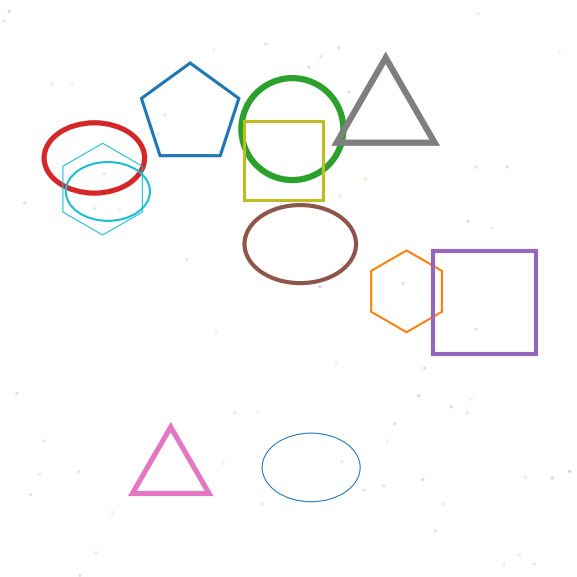[{"shape": "oval", "thickness": 0.5, "radius": 0.42, "center": [0.539, 0.19]}, {"shape": "pentagon", "thickness": 1.5, "radius": 0.44, "center": [0.329, 0.801]}, {"shape": "hexagon", "thickness": 1, "radius": 0.35, "center": [0.704, 0.495]}, {"shape": "circle", "thickness": 3, "radius": 0.44, "center": [0.506, 0.776]}, {"shape": "oval", "thickness": 2.5, "radius": 0.43, "center": [0.163, 0.726]}, {"shape": "square", "thickness": 2, "radius": 0.45, "center": [0.839, 0.476]}, {"shape": "oval", "thickness": 2, "radius": 0.48, "center": [0.52, 0.576]}, {"shape": "triangle", "thickness": 2.5, "radius": 0.38, "center": [0.296, 0.183]}, {"shape": "triangle", "thickness": 3, "radius": 0.49, "center": [0.668, 0.801]}, {"shape": "square", "thickness": 1.5, "radius": 0.34, "center": [0.491, 0.721]}, {"shape": "oval", "thickness": 1, "radius": 0.36, "center": [0.187, 0.668]}, {"shape": "hexagon", "thickness": 0.5, "radius": 0.4, "center": [0.178, 0.672]}]